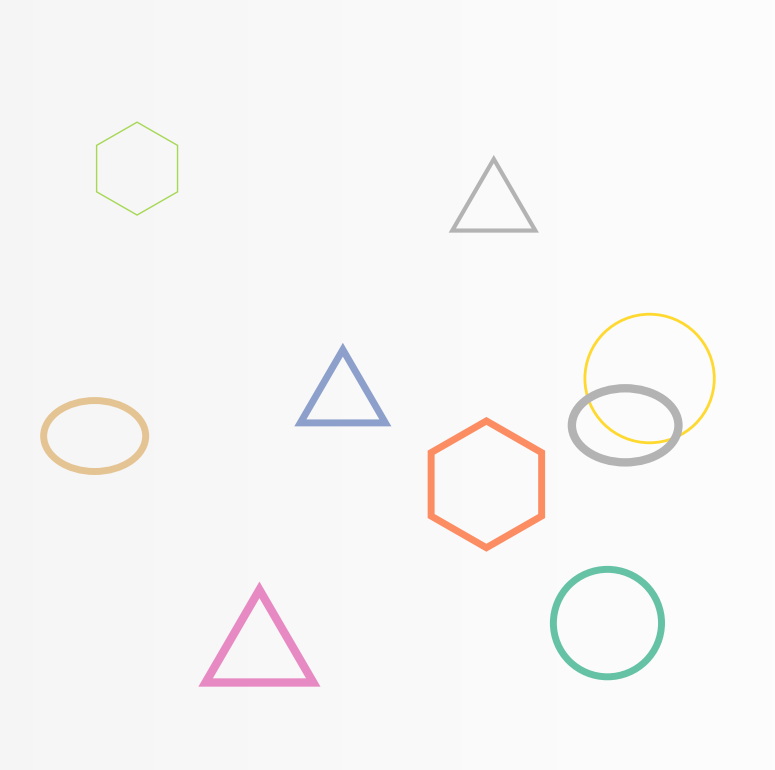[{"shape": "circle", "thickness": 2.5, "radius": 0.35, "center": [0.784, 0.191]}, {"shape": "hexagon", "thickness": 2.5, "radius": 0.41, "center": [0.628, 0.371]}, {"shape": "triangle", "thickness": 2.5, "radius": 0.32, "center": [0.442, 0.482]}, {"shape": "triangle", "thickness": 3, "radius": 0.4, "center": [0.335, 0.154]}, {"shape": "hexagon", "thickness": 0.5, "radius": 0.3, "center": [0.177, 0.781]}, {"shape": "circle", "thickness": 1, "radius": 0.42, "center": [0.838, 0.508]}, {"shape": "oval", "thickness": 2.5, "radius": 0.33, "center": [0.122, 0.434]}, {"shape": "oval", "thickness": 3, "radius": 0.34, "center": [0.807, 0.448]}, {"shape": "triangle", "thickness": 1.5, "radius": 0.31, "center": [0.637, 0.732]}]